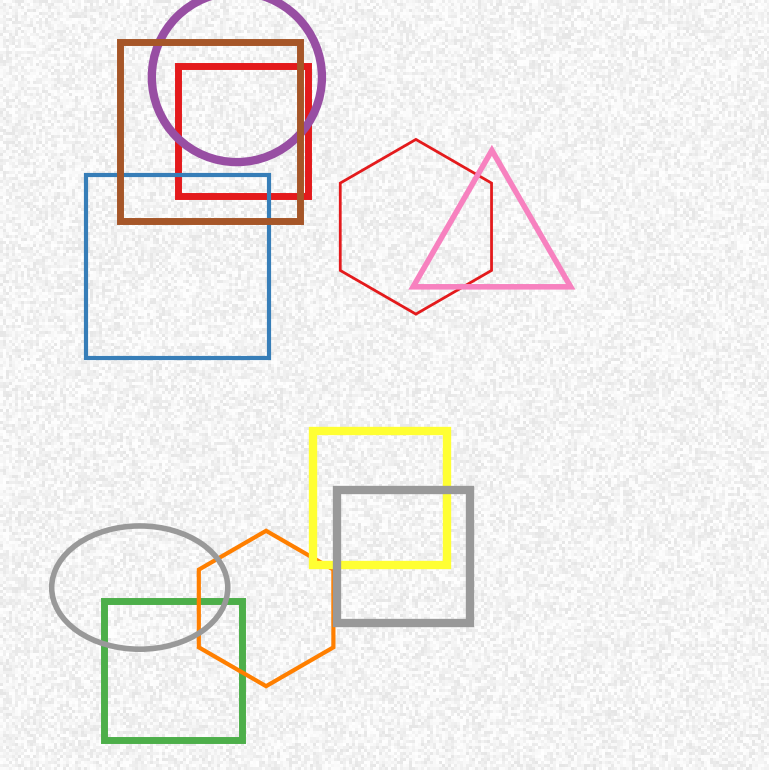[{"shape": "hexagon", "thickness": 1, "radius": 0.57, "center": [0.54, 0.706]}, {"shape": "square", "thickness": 2.5, "radius": 0.42, "center": [0.315, 0.83]}, {"shape": "square", "thickness": 1.5, "radius": 0.59, "center": [0.23, 0.654]}, {"shape": "square", "thickness": 2.5, "radius": 0.45, "center": [0.225, 0.129]}, {"shape": "circle", "thickness": 3, "radius": 0.55, "center": [0.308, 0.9]}, {"shape": "hexagon", "thickness": 1.5, "radius": 0.5, "center": [0.346, 0.21]}, {"shape": "square", "thickness": 3, "radius": 0.44, "center": [0.493, 0.354]}, {"shape": "square", "thickness": 2.5, "radius": 0.58, "center": [0.273, 0.829]}, {"shape": "triangle", "thickness": 2, "radius": 0.59, "center": [0.639, 0.687]}, {"shape": "oval", "thickness": 2, "radius": 0.57, "center": [0.181, 0.237]}, {"shape": "square", "thickness": 3, "radius": 0.43, "center": [0.524, 0.277]}]